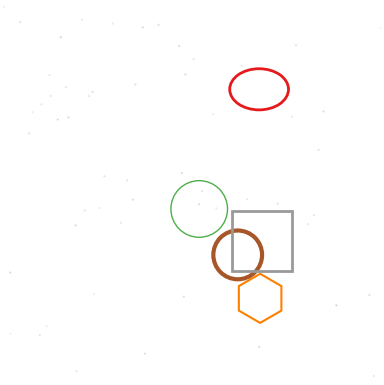[{"shape": "oval", "thickness": 2, "radius": 0.38, "center": [0.673, 0.768]}, {"shape": "circle", "thickness": 1, "radius": 0.37, "center": [0.517, 0.457]}, {"shape": "hexagon", "thickness": 1.5, "radius": 0.32, "center": [0.676, 0.225]}, {"shape": "circle", "thickness": 3, "radius": 0.32, "center": [0.617, 0.338]}, {"shape": "square", "thickness": 2, "radius": 0.39, "center": [0.681, 0.374]}]